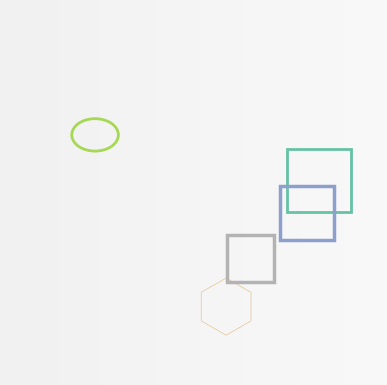[{"shape": "square", "thickness": 2, "radius": 0.41, "center": [0.824, 0.53]}, {"shape": "square", "thickness": 2.5, "radius": 0.35, "center": [0.792, 0.446]}, {"shape": "oval", "thickness": 2, "radius": 0.3, "center": [0.245, 0.65]}, {"shape": "hexagon", "thickness": 0.5, "radius": 0.37, "center": [0.584, 0.204]}, {"shape": "square", "thickness": 2.5, "radius": 0.31, "center": [0.646, 0.33]}]